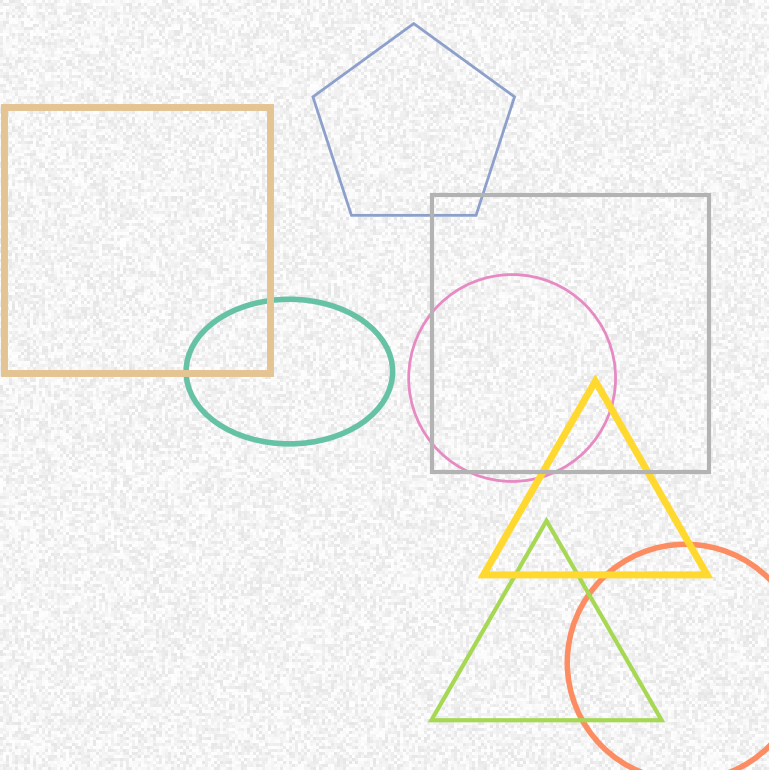[{"shape": "oval", "thickness": 2, "radius": 0.67, "center": [0.376, 0.517]}, {"shape": "circle", "thickness": 2, "radius": 0.77, "center": [0.89, 0.14]}, {"shape": "pentagon", "thickness": 1, "radius": 0.69, "center": [0.537, 0.832]}, {"shape": "circle", "thickness": 1, "radius": 0.67, "center": [0.665, 0.509]}, {"shape": "triangle", "thickness": 1.5, "radius": 0.86, "center": [0.71, 0.151]}, {"shape": "triangle", "thickness": 2.5, "radius": 0.84, "center": [0.773, 0.337]}, {"shape": "square", "thickness": 2.5, "radius": 0.86, "center": [0.178, 0.688]}, {"shape": "square", "thickness": 1.5, "radius": 0.9, "center": [0.741, 0.567]}]